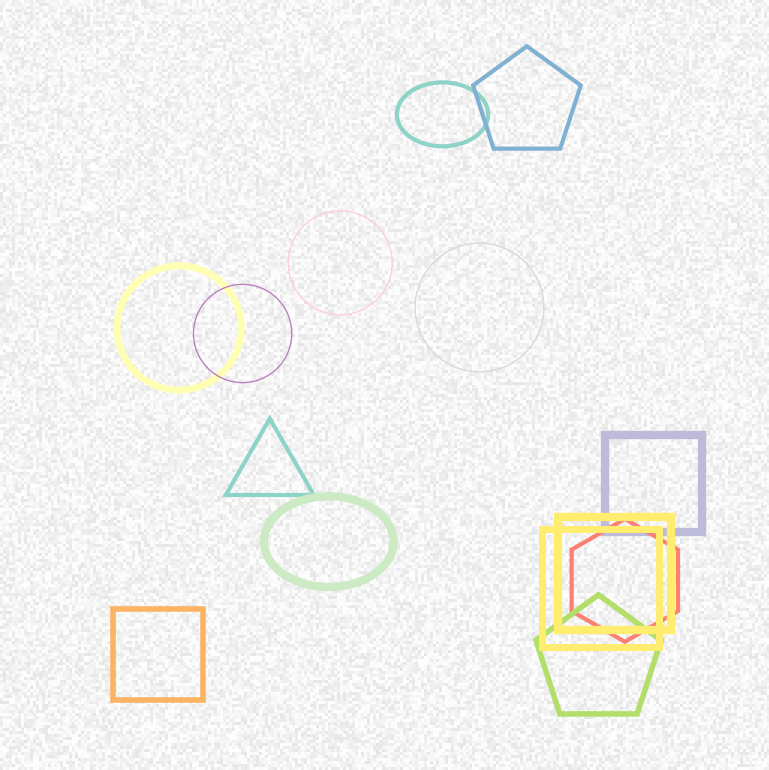[{"shape": "triangle", "thickness": 1.5, "radius": 0.33, "center": [0.35, 0.39]}, {"shape": "oval", "thickness": 1.5, "radius": 0.3, "center": [0.575, 0.851]}, {"shape": "circle", "thickness": 2.5, "radius": 0.4, "center": [0.233, 0.574]}, {"shape": "square", "thickness": 3, "radius": 0.31, "center": [0.849, 0.372]}, {"shape": "hexagon", "thickness": 1.5, "radius": 0.4, "center": [0.812, 0.246]}, {"shape": "pentagon", "thickness": 1.5, "radius": 0.37, "center": [0.684, 0.866]}, {"shape": "square", "thickness": 2, "radius": 0.29, "center": [0.205, 0.15]}, {"shape": "pentagon", "thickness": 2, "radius": 0.43, "center": [0.777, 0.142]}, {"shape": "circle", "thickness": 0.5, "radius": 0.34, "center": [0.442, 0.659]}, {"shape": "circle", "thickness": 0.5, "radius": 0.42, "center": [0.623, 0.601]}, {"shape": "circle", "thickness": 0.5, "radius": 0.32, "center": [0.315, 0.567]}, {"shape": "oval", "thickness": 3, "radius": 0.42, "center": [0.427, 0.297]}, {"shape": "square", "thickness": 2.5, "radius": 0.38, "center": [0.78, 0.236]}, {"shape": "square", "thickness": 3, "radius": 0.37, "center": [0.798, 0.255]}]